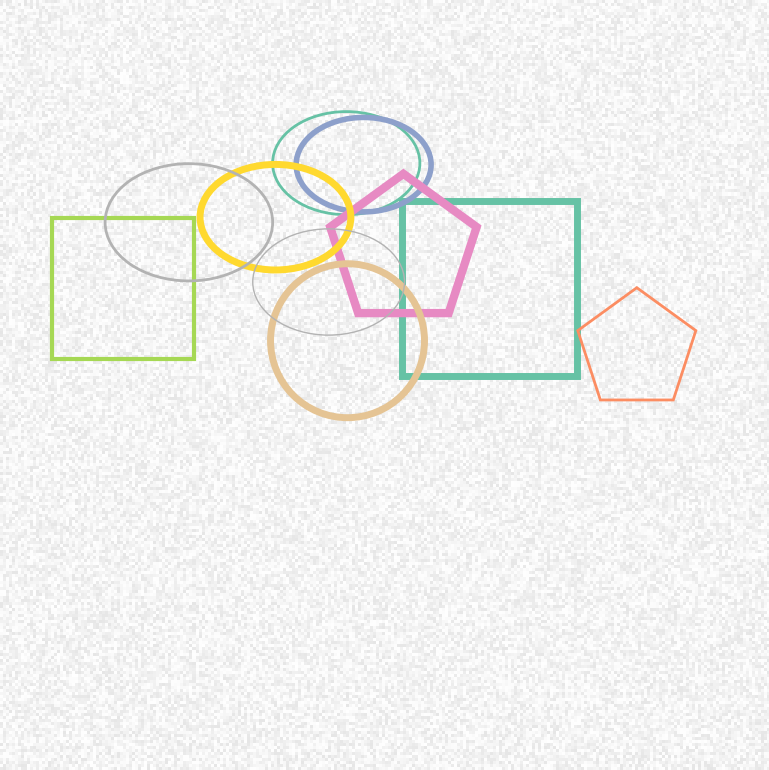[{"shape": "square", "thickness": 2.5, "radius": 0.57, "center": [0.635, 0.625]}, {"shape": "oval", "thickness": 1, "radius": 0.48, "center": [0.45, 0.788]}, {"shape": "pentagon", "thickness": 1, "radius": 0.4, "center": [0.827, 0.546]}, {"shape": "oval", "thickness": 2, "radius": 0.44, "center": [0.472, 0.786]}, {"shape": "pentagon", "thickness": 3, "radius": 0.5, "center": [0.524, 0.674]}, {"shape": "square", "thickness": 1.5, "radius": 0.46, "center": [0.159, 0.625]}, {"shape": "oval", "thickness": 2.5, "radius": 0.49, "center": [0.358, 0.718]}, {"shape": "circle", "thickness": 2.5, "radius": 0.5, "center": [0.451, 0.558]}, {"shape": "oval", "thickness": 0.5, "radius": 0.49, "center": [0.427, 0.634]}, {"shape": "oval", "thickness": 1, "radius": 0.54, "center": [0.245, 0.711]}]